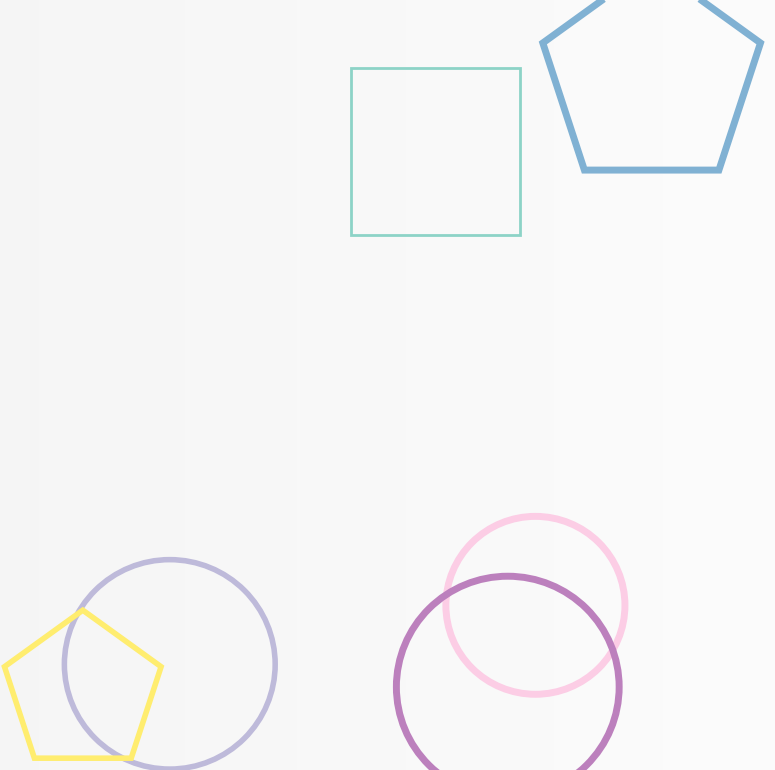[{"shape": "square", "thickness": 1, "radius": 0.54, "center": [0.562, 0.803]}, {"shape": "circle", "thickness": 2, "radius": 0.68, "center": [0.219, 0.137]}, {"shape": "pentagon", "thickness": 2.5, "radius": 0.74, "center": [0.841, 0.899]}, {"shape": "circle", "thickness": 2.5, "radius": 0.58, "center": [0.691, 0.214]}, {"shape": "circle", "thickness": 2.5, "radius": 0.72, "center": [0.655, 0.108]}, {"shape": "pentagon", "thickness": 2, "radius": 0.53, "center": [0.107, 0.101]}]